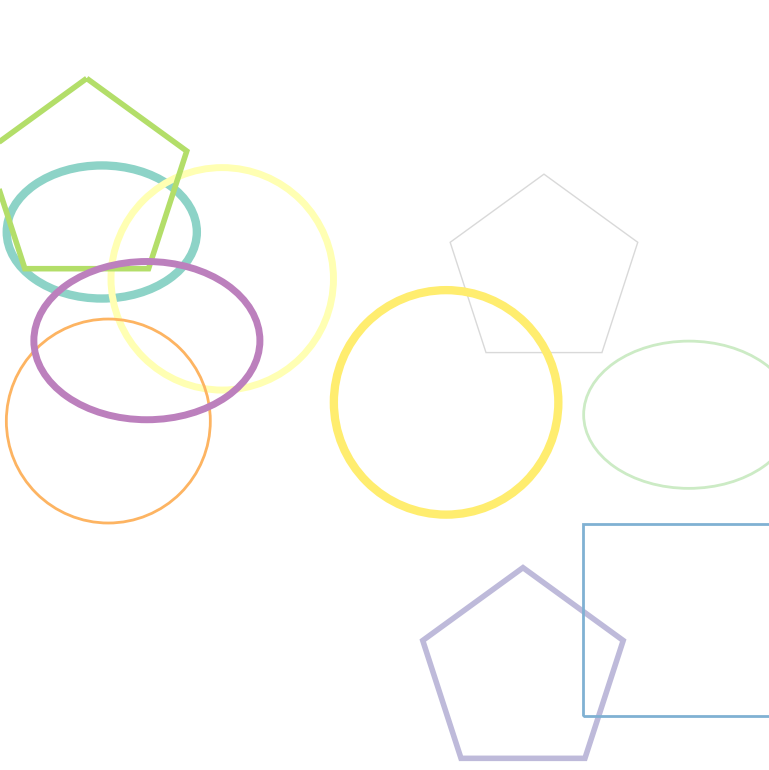[{"shape": "oval", "thickness": 3, "radius": 0.62, "center": [0.132, 0.699]}, {"shape": "circle", "thickness": 2.5, "radius": 0.72, "center": [0.289, 0.638]}, {"shape": "pentagon", "thickness": 2, "radius": 0.68, "center": [0.679, 0.126]}, {"shape": "square", "thickness": 1, "radius": 0.62, "center": [0.882, 0.194]}, {"shape": "circle", "thickness": 1, "radius": 0.66, "center": [0.141, 0.453]}, {"shape": "pentagon", "thickness": 2, "radius": 0.68, "center": [0.113, 0.762]}, {"shape": "pentagon", "thickness": 0.5, "radius": 0.64, "center": [0.706, 0.646]}, {"shape": "oval", "thickness": 2.5, "radius": 0.73, "center": [0.191, 0.558]}, {"shape": "oval", "thickness": 1, "radius": 0.68, "center": [0.895, 0.461]}, {"shape": "circle", "thickness": 3, "radius": 0.73, "center": [0.579, 0.477]}]